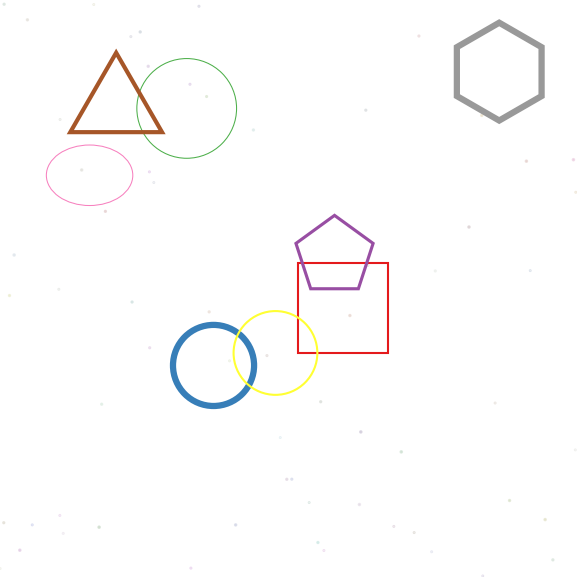[{"shape": "square", "thickness": 1, "radius": 0.39, "center": [0.594, 0.466]}, {"shape": "circle", "thickness": 3, "radius": 0.35, "center": [0.37, 0.366]}, {"shape": "circle", "thickness": 0.5, "radius": 0.43, "center": [0.323, 0.811]}, {"shape": "pentagon", "thickness": 1.5, "radius": 0.35, "center": [0.579, 0.556]}, {"shape": "circle", "thickness": 1, "radius": 0.36, "center": [0.477, 0.388]}, {"shape": "triangle", "thickness": 2, "radius": 0.46, "center": [0.201, 0.816]}, {"shape": "oval", "thickness": 0.5, "radius": 0.37, "center": [0.155, 0.696]}, {"shape": "hexagon", "thickness": 3, "radius": 0.42, "center": [0.864, 0.875]}]